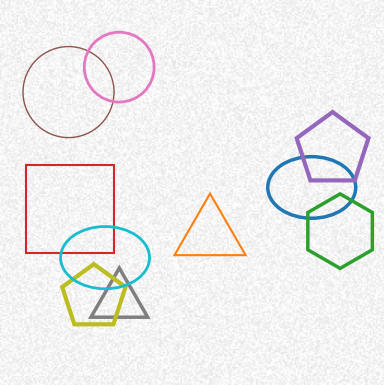[{"shape": "oval", "thickness": 2.5, "radius": 0.57, "center": [0.81, 0.513]}, {"shape": "triangle", "thickness": 1.5, "radius": 0.53, "center": [0.546, 0.391]}, {"shape": "hexagon", "thickness": 2.5, "radius": 0.48, "center": [0.883, 0.4]}, {"shape": "square", "thickness": 1.5, "radius": 0.57, "center": [0.181, 0.456]}, {"shape": "pentagon", "thickness": 3, "radius": 0.49, "center": [0.864, 0.611]}, {"shape": "circle", "thickness": 1, "radius": 0.59, "center": [0.178, 0.761]}, {"shape": "circle", "thickness": 2, "radius": 0.45, "center": [0.31, 0.826]}, {"shape": "triangle", "thickness": 2.5, "radius": 0.43, "center": [0.31, 0.219]}, {"shape": "pentagon", "thickness": 3, "radius": 0.43, "center": [0.244, 0.228]}, {"shape": "oval", "thickness": 2, "radius": 0.58, "center": [0.273, 0.331]}]